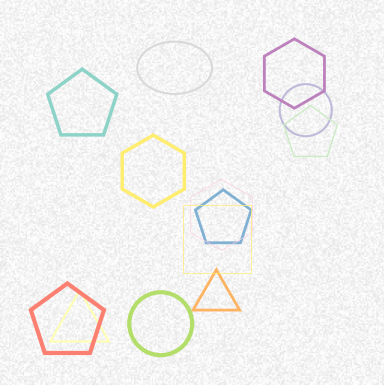[{"shape": "pentagon", "thickness": 2.5, "radius": 0.47, "center": [0.214, 0.726]}, {"shape": "triangle", "thickness": 1.5, "radius": 0.44, "center": [0.207, 0.157]}, {"shape": "circle", "thickness": 1.5, "radius": 0.34, "center": [0.794, 0.714]}, {"shape": "pentagon", "thickness": 3, "radius": 0.5, "center": [0.175, 0.164]}, {"shape": "pentagon", "thickness": 2, "radius": 0.38, "center": [0.58, 0.431]}, {"shape": "triangle", "thickness": 2, "radius": 0.35, "center": [0.562, 0.23]}, {"shape": "circle", "thickness": 3, "radius": 0.41, "center": [0.417, 0.159]}, {"shape": "hexagon", "thickness": 0.5, "radius": 0.46, "center": [0.575, 0.442]}, {"shape": "oval", "thickness": 1.5, "radius": 0.49, "center": [0.454, 0.824]}, {"shape": "hexagon", "thickness": 2, "radius": 0.45, "center": [0.765, 0.809]}, {"shape": "pentagon", "thickness": 1, "radius": 0.37, "center": [0.807, 0.653]}, {"shape": "hexagon", "thickness": 2.5, "radius": 0.47, "center": [0.398, 0.556]}, {"shape": "square", "thickness": 0.5, "radius": 0.44, "center": [0.563, 0.379]}]